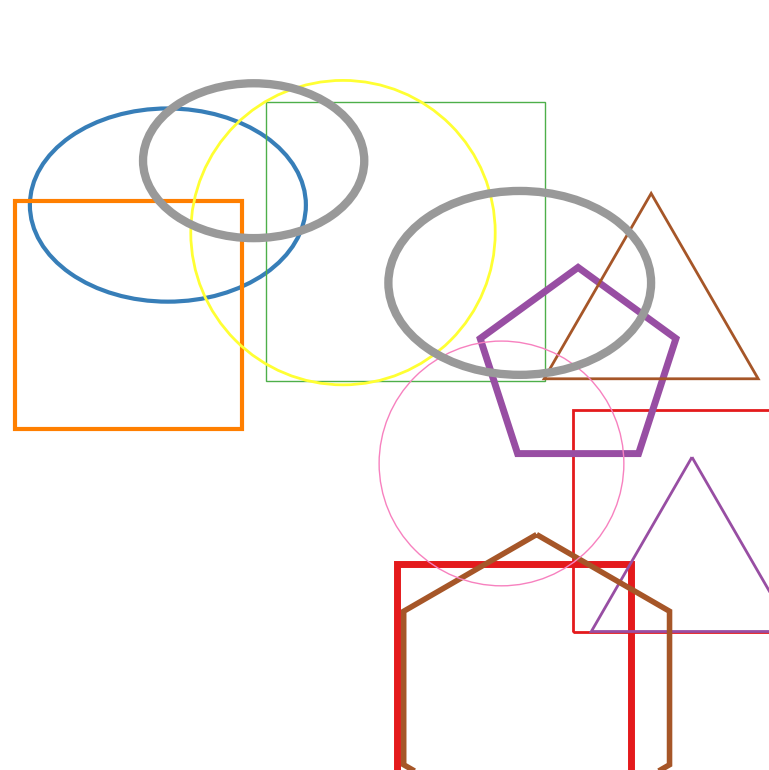[{"shape": "square", "thickness": 1, "radius": 0.72, "center": [0.889, 0.324]}, {"shape": "square", "thickness": 2.5, "radius": 0.76, "center": [0.668, 0.116]}, {"shape": "oval", "thickness": 1.5, "radius": 0.9, "center": [0.218, 0.734]}, {"shape": "square", "thickness": 0.5, "radius": 0.91, "center": [0.527, 0.687]}, {"shape": "pentagon", "thickness": 2.5, "radius": 0.67, "center": [0.751, 0.519]}, {"shape": "triangle", "thickness": 1, "radius": 0.75, "center": [0.899, 0.255]}, {"shape": "square", "thickness": 1.5, "radius": 0.74, "center": [0.167, 0.591]}, {"shape": "circle", "thickness": 1, "radius": 0.99, "center": [0.445, 0.698]}, {"shape": "triangle", "thickness": 1, "radius": 0.8, "center": [0.846, 0.588]}, {"shape": "hexagon", "thickness": 2, "radius": 1.0, "center": [0.697, 0.106]}, {"shape": "circle", "thickness": 0.5, "radius": 0.79, "center": [0.651, 0.398]}, {"shape": "oval", "thickness": 3, "radius": 0.72, "center": [0.329, 0.791]}, {"shape": "oval", "thickness": 3, "radius": 0.85, "center": [0.675, 0.633]}]